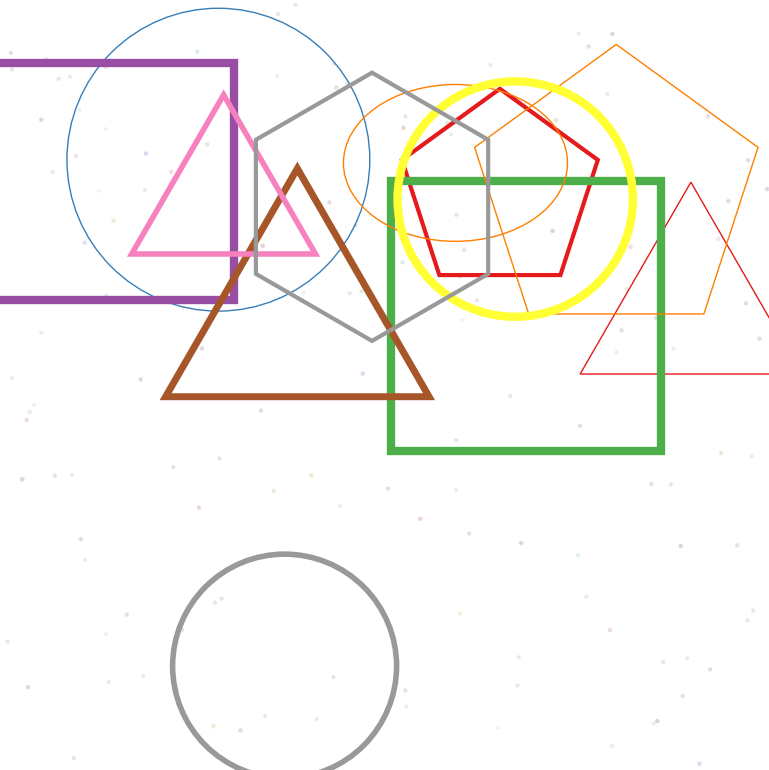[{"shape": "triangle", "thickness": 0.5, "radius": 0.83, "center": [0.897, 0.597]}, {"shape": "pentagon", "thickness": 1.5, "radius": 0.67, "center": [0.649, 0.751]}, {"shape": "circle", "thickness": 0.5, "radius": 0.98, "center": [0.284, 0.793]}, {"shape": "square", "thickness": 3, "radius": 0.88, "center": [0.683, 0.589]}, {"shape": "square", "thickness": 3, "radius": 0.77, "center": [0.15, 0.765]}, {"shape": "pentagon", "thickness": 0.5, "radius": 0.97, "center": [0.8, 0.749]}, {"shape": "oval", "thickness": 0.5, "radius": 0.73, "center": [0.592, 0.788]}, {"shape": "circle", "thickness": 3, "radius": 0.76, "center": [0.669, 0.741]}, {"shape": "triangle", "thickness": 2.5, "radius": 0.99, "center": [0.386, 0.584]}, {"shape": "triangle", "thickness": 2, "radius": 0.69, "center": [0.29, 0.739]}, {"shape": "circle", "thickness": 2, "radius": 0.73, "center": [0.37, 0.135]}, {"shape": "hexagon", "thickness": 1.5, "radius": 0.87, "center": [0.483, 0.731]}]